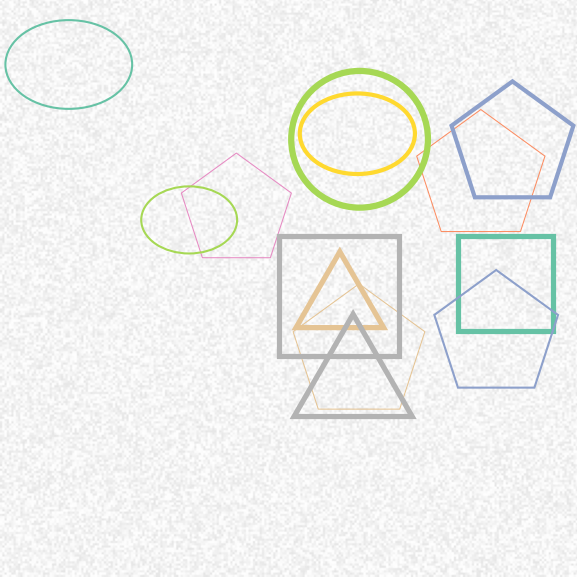[{"shape": "oval", "thickness": 1, "radius": 0.55, "center": [0.119, 0.887]}, {"shape": "square", "thickness": 2.5, "radius": 0.41, "center": [0.876, 0.508]}, {"shape": "pentagon", "thickness": 0.5, "radius": 0.58, "center": [0.833, 0.693]}, {"shape": "pentagon", "thickness": 2, "radius": 0.55, "center": [0.887, 0.747]}, {"shape": "pentagon", "thickness": 1, "radius": 0.56, "center": [0.859, 0.419]}, {"shape": "pentagon", "thickness": 0.5, "radius": 0.5, "center": [0.409, 0.634]}, {"shape": "oval", "thickness": 1, "radius": 0.42, "center": [0.328, 0.618]}, {"shape": "circle", "thickness": 3, "radius": 0.59, "center": [0.623, 0.758]}, {"shape": "oval", "thickness": 2, "radius": 0.5, "center": [0.619, 0.768]}, {"shape": "pentagon", "thickness": 0.5, "radius": 0.6, "center": [0.622, 0.388]}, {"shape": "triangle", "thickness": 2.5, "radius": 0.44, "center": [0.588, 0.476]}, {"shape": "square", "thickness": 2.5, "radius": 0.52, "center": [0.587, 0.487]}, {"shape": "triangle", "thickness": 2.5, "radius": 0.59, "center": [0.611, 0.337]}]